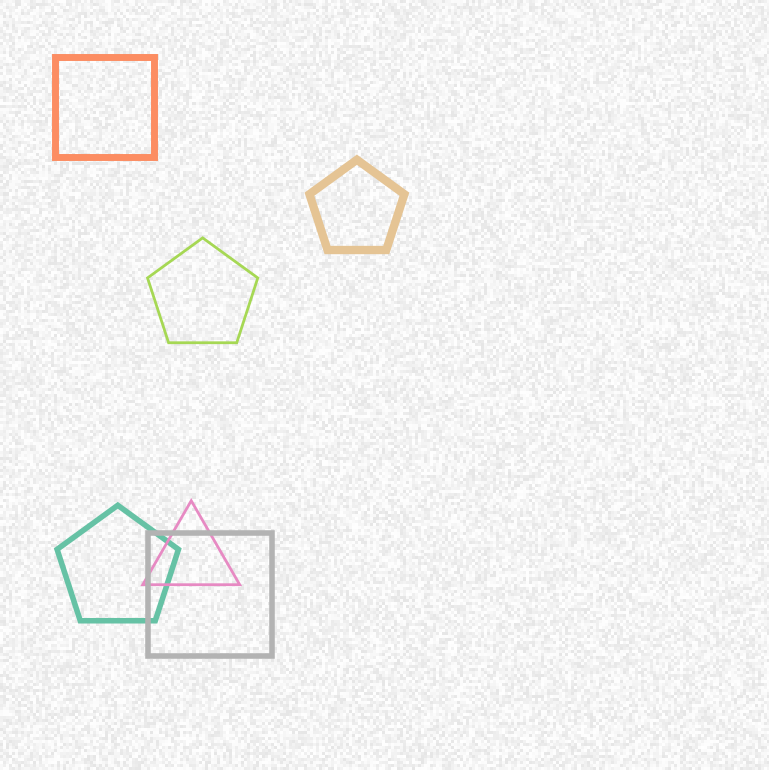[{"shape": "pentagon", "thickness": 2, "radius": 0.41, "center": [0.153, 0.261]}, {"shape": "square", "thickness": 2.5, "radius": 0.32, "center": [0.136, 0.861]}, {"shape": "triangle", "thickness": 1, "radius": 0.36, "center": [0.248, 0.277]}, {"shape": "pentagon", "thickness": 1, "radius": 0.38, "center": [0.263, 0.616]}, {"shape": "pentagon", "thickness": 3, "radius": 0.32, "center": [0.464, 0.728]}, {"shape": "square", "thickness": 2, "radius": 0.4, "center": [0.273, 0.228]}]